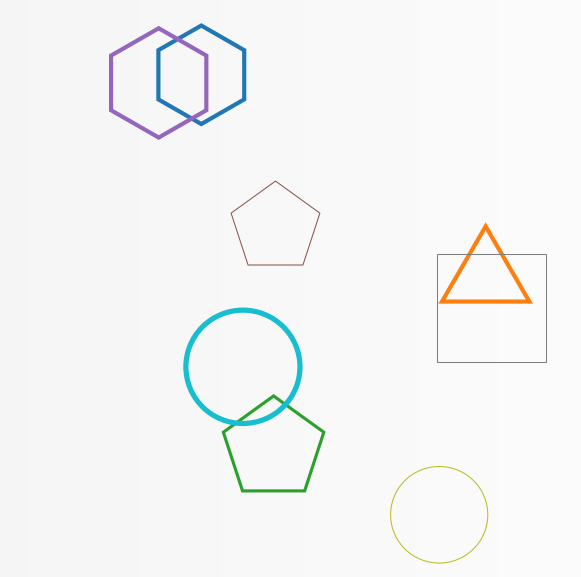[{"shape": "hexagon", "thickness": 2, "radius": 0.43, "center": [0.346, 0.87]}, {"shape": "triangle", "thickness": 2, "radius": 0.43, "center": [0.836, 0.52]}, {"shape": "pentagon", "thickness": 1.5, "radius": 0.45, "center": [0.471, 0.223]}, {"shape": "hexagon", "thickness": 2, "radius": 0.47, "center": [0.273, 0.856]}, {"shape": "pentagon", "thickness": 0.5, "radius": 0.4, "center": [0.474, 0.605]}, {"shape": "square", "thickness": 0.5, "radius": 0.47, "center": [0.846, 0.466]}, {"shape": "circle", "thickness": 0.5, "radius": 0.42, "center": [0.756, 0.108]}, {"shape": "circle", "thickness": 2.5, "radius": 0.49, "center": [0.418, 0.364]}]